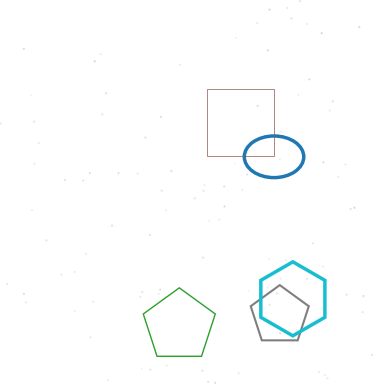[{"shape": "oval", "thickness": 2.5, "radius": 0.39, "center": [0.712, 0.593]}, {"shape": "pentagon", "thickness": 1, "radius": 0.49, "center": [0.466, 0.154]}, {"shape": "square", "thickness": 0.5, "radius": 0.43, "center": [0.625, 0.682]}, {"shape": "pentagon", "thickness": 1.5, "radius": 0.4, "center": [0.727, 0.18]}, {"shape": "hexagon", "thickness": 2.5, "radius": 0.48, "center": [0.761, 0.224]}]